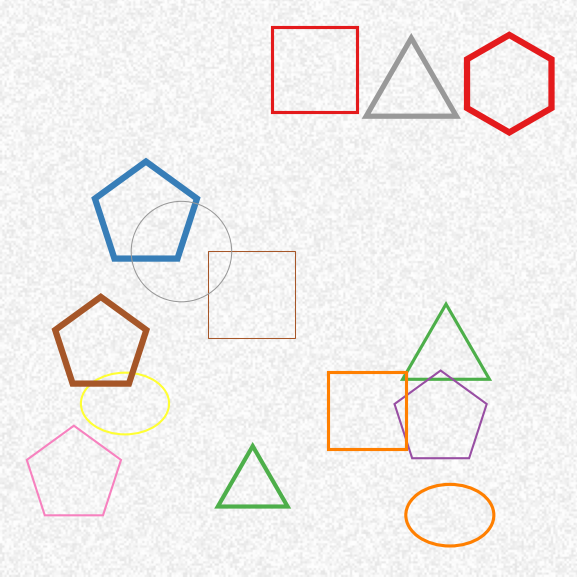[{"shape": "square", "thickness": 1.5, "radius": 0.37, "center": [0.544, 0.879]}, {"shape": "hexagon", "thickness": 3, "radius": 0.42, "center": [0.882, 0.854]}, {"shape": "pentagon", "thickness": 3, "radius": 0.46, "center": [0.253, 0.627]}, {"shape": "triangle", "thickness": 1.5, "radius": 0.43, "center": [0.772, 0.386]}, {"shape": "triangle", "thickness": 2, "radius": 0.35, "center": [0.438, 0.157]}, {"shape": "pentagon", "thickness": 1, "radius": 0.42, "center": [0.763, 0.274]}, {"shape": "oval", "thickness": 1.5, "radius": 0.38, "center": [0.779, 0.107]}, {"shape": "square", "thickness": 1.5, "radius": 0.34, "center": [0.636, 0.289]}, {"shape": "oval", "thickness": 1, "radius": 0.38, "center": [0.216, 0.3]}, {"shape": "pentagon", "thickness": 3, "radius": 0.42, "center": [0.175, 0.402]}, {"shape": "square", "thickness": 0.5, "radius": 0.38, "center": [0.436, 0.489]}, {"shape": "pentagon", "thickness": 1, "radius": 0.43, "center": [0.128, 0.176]}, {"shape": "circle", "thickness": 0.5, "radius": 0.43, "center": [0.314, 0.564]}, {"shape": "triangle", "thickness": 2.5, "radius": 0.45, "center": [0.712, 0.843]}]